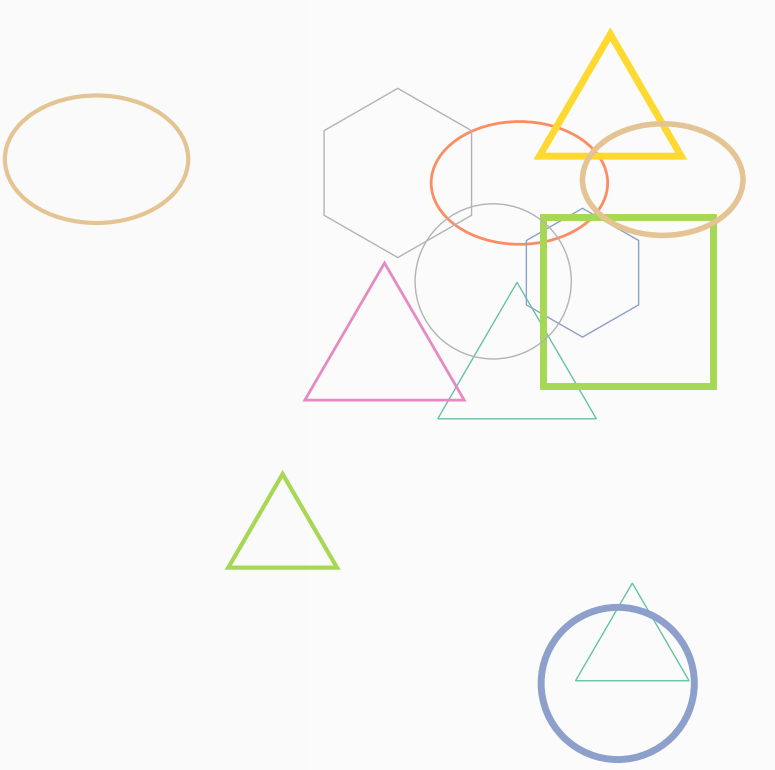[{"shape": "triangle", "thickness": 0.5, "radius": 0.42, "center": [0.816, 0.158]}, {"shape": "triangle", "thickness": 0.5, "radius": 0.59, "center": [0.667, 0.515]}, {"shape": "oval", "thickness": 1, "radius": 0.57, "center": [0.67, 0.762]}, {"shape": "circle", "thickness": 2.5, "radius": 0.49, "center": [0.797, 0.112]}, {"shape": "hexagon", "thickness": 0.5, "radius": 0.42, "center": [0.752, 0.646]}, {"shape": "triangle", "thickness": 1, "radius": 0.59, "center": [0.496, 0.54]}, {"shape": "triangle", "thickness": 1.5, "radius": 0.41, "center": [0.365, 0.303]}, {"shape": "square", "thickness": 2.5, "radius": 0.55, "center": [0.81, 0.608]}, {"shape": "triangle", "thickness": 2.5, "radius": 0.53, "center": [0.788, 0.85]}, {"shape": "oval", "thickness": 1.5, "radius": 0.59, "center": [0.125, 0.793]}, {"shape": "oval", "thickness": 2, "radius": 0.52, "center": [0.855, 0.767]}, {"shape": "hexagon", "thickness": 0.5, "radius": 0.55, "center": [0.513, 0.775]}, {"shape": "circle", "thickness": 0.5, "radius": 0.5, "center": [0.636, 0.635]}]